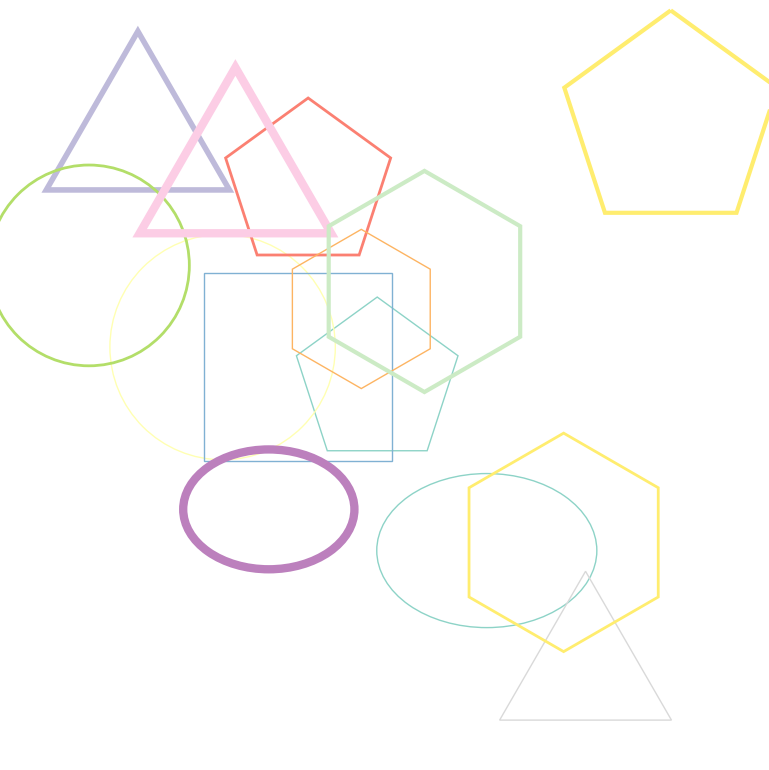[{"shape": "oval", "thickness": 0.5, "radius": 0.71, "center": [0.632, 0.285]}, {"shape": "pentagon", "thickness": 0.5, "radius": 0.55, "center": [0.49, 0.504]}, {"shape": "circle", "thickness": 0.5, "radius": 0.73, "center": [0.289, 0.549]}, {"shape": "triangle", "thickness": 2, "radius": 0.69, "center": [0.179, 0.822]}, {"shape": "pentagon", "thickness": 1, "radius": 0.56, "center": [0.4, 0.76]}, {"shape": "square", "thickness": 0.5, "radius": 0.61, "center": [0.388, 0.523]}, {"shape": "hexagon", "thickness": 0.5, "radius": 0.52, "center": [0.469, 0.599]}, {"shape": "circle", "thickness": 1, "radius": 0.65, "center": [0.116, 0.655]}, {"shape": "triangle", "thickness": 3, "radius": 0.72, "center": [0.306, 0.769]}, {"shape": "triangle", "thickness": 0.5, "radius": 0.64, "center": [0.76, 0.129]}, {"shape": "oval", "thickness": 3, "radius": 0.56, "center": [0.349, 0.338]}, {"shape": "hexagon", "thickness": 1.5, "radius": 0.72, "center": [0.551, 0.634]}, {"shape": "hexagon", "thickness": 1, "radius": 0.71, "center": [0.732, 0.296]}, {"shape": "pentagon", "thickness": 1.5, "radius": 0.73, "center": [0.871, 0.841]}]